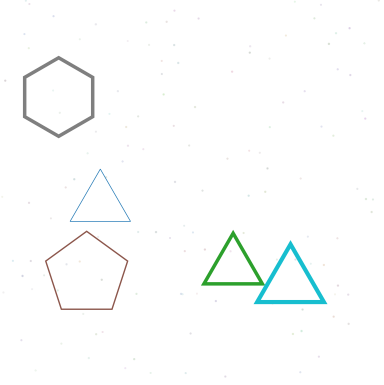[{"shape": "triangle", "thickness": 0.5, "radius": 0.45, "center": [0.261, 0.47]}, {"shape": "triangle", "thickness": 2.5, "radius": 0.44, "center": [0.606, 0.307]}, {"shape": "pentagon", "thickness": 1, "radius": 0.56, "center": [0.225, 0.287]}, {"shape": "hexagon", "thickness": 2.5, "radius": 0.51, "center": [0.152, 0.748]}, {"shape": "triangle", "thickness": 3, "radius": 0.5, "center": [0.755, 0.265]}]